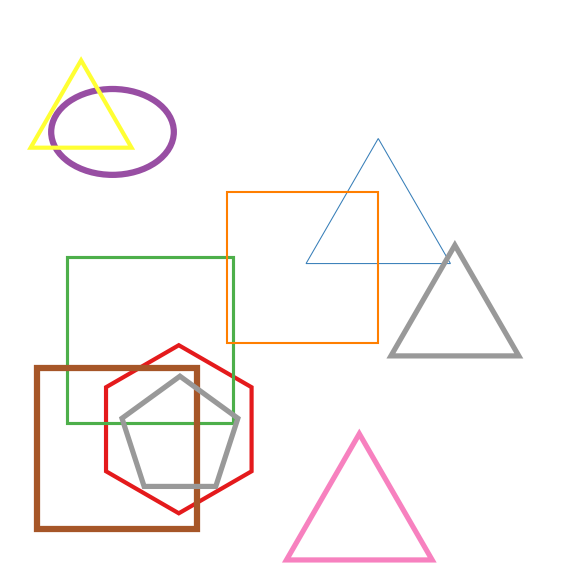[{"shape": "hexagon", "thickness": 2, "radius": 0.73, "center": [0.31, 0.256]}, {"shape": "triangle", "thickness": 0.5, "radius": 0.72, "center": [0.655, 0.615]}, {"shape": "square", "thickness": 1.5, "radius": 0.72, "center": [0.26, 0.41]}, {"shape": "oval", "thickness": 3, "radius": 0.53, "center": [0.195, 0.771]}, {"shape": "square", "thickness": 1, "radius": 0.65, "center": [0.524, 0.537]}, {"shape": "triangle", "thickness": 2, "radius": 0.5, "center": [0.14, 0.794]}, {"shape": "square", "thickness": 3, "radius": 0.7, "center": [0.203, 0.223]}, {"shape": "triangle", "thickness": 2.5, "radius": 0.73, "center": [0.622, 0.102]}, {"shape": "pentagon", "thickness": 2.5, "radius": 0.53, "center": [0.312, 0.242]}, {"shape": "triangle", "thickness": 2.5, "radius": 0.64, "center": [0.788, 0.447]}]